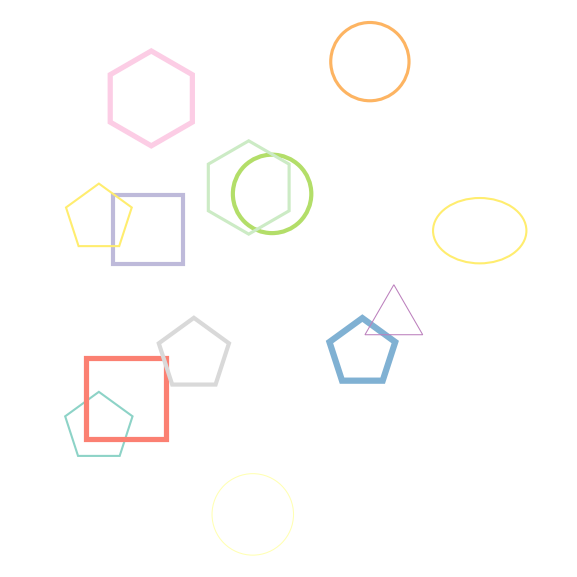[{"shape": "pentagon", "thickness": 1, "radius": 0.31, "center": [0.171, 0.259]}, {"shape": "circle", "thickness": 0.5, "radius": 0.35, "center": [0.438, 0.108]}, {"shape": "square", "thickness": 2, "radius": 0.3, "center": [0.256, 0.602]}, {"shape": "square", "thickness": 2.5, "radius": 0.35, "center": [0.219, 0.309]}, {"shape": "pentagon", "thickness": 3, "radius": 0.3, "center": [0.627, 0.388]}, {"shape": "circle", "thickness": 1.5, "radius": 0.34, "center": [0.64, 0.892]}, {"shape": "circle", "thickness": 2, "radius": 0.34, "center": [0.471, 0.663]}, {"shape": "hexagon", "thickness": 2.5, "radius": 0.41, "center": [0.262, 0.829]}, {"shape": "pentagon", "thickness": 2, "radius": 0.32, "center": [0.336, 0.385]}, {"shape": "triangle", "thickness": 0.5, "radius": 0.29, "center": [0.682, 0.448]}, {"shape": "hexagon", "thickness": 1.5, "radius": 0.4, "center": [0.431, 0.675]}, {"shape": "oval", "thickness": 1, "radius": 0.4, "center": [0.831, 0.6]}, {"shape": "pentagon", "thickness": 1, "radius": 0.3, "center": [0.171, 0.621]}]